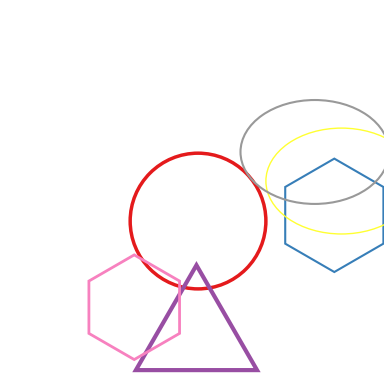[{"shape": "circle", "thickness": 2.5, "radius": 0.88, "center": [0.514, 0.426]}, {"shape": "hexagon", "thickness": 1.5, "radius": 0.74, "center": [0.868, 0.441]}, {"shape": "triangle", "thickness": 3, "radius": 0.91, "center": [0.51, 0.13]}, {"shape": "oval", "thickness": 1, "radius": 0.98, "center": [0.887, 0.53]}, {"shape": "hexagon", "thickness": 2, "radius": 0.68, "center": [0.349, 0.202]}, {"shape": "oval", "thickness": 1.5, "radius": 0.96, "center": [0.817, 0.605]}]